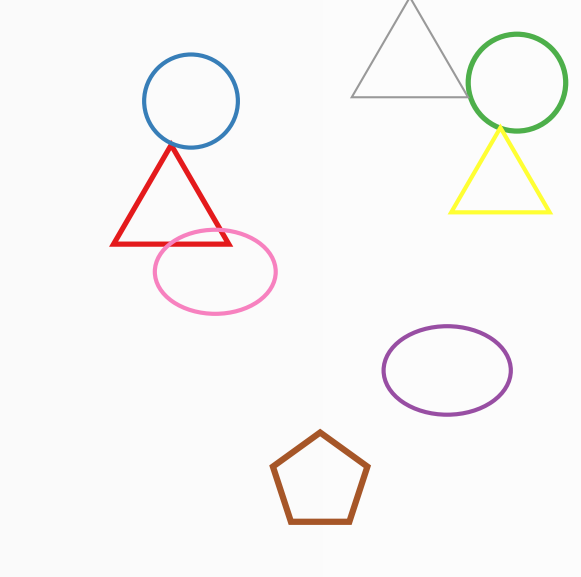[{"shape": "triangle", "thickness": 2.5, "radius": 0.57, "center": [0.294, 0.634]}, {"shape": "circle", "thickness": 2, "radius": 0.4, "center": [0.329, 0.824]}, {"shape": "circle", "thickness": 2.5, "radius": 0.42, "center": [0.889, 0.856]}, {"shape": "oval", "thickness": 2, "radius": 0.55, "center": [0.769, 0.358]}, {"shape": "triangle", "thickness": 2, "radius": 0.49, "center": [0.861, 0.68]}, {"shape": "pentagon", "thickness": 3, "radius": 0.43, "center": [0.551, 0.165]}, {"shape": "oval", "thickness": 2, "radius": 0.52, "center": [0.37, 0.529]}, {"shape": "triangle", "thickness": 1, "radius": 0.58, "center": [0.705, 0.888]}]